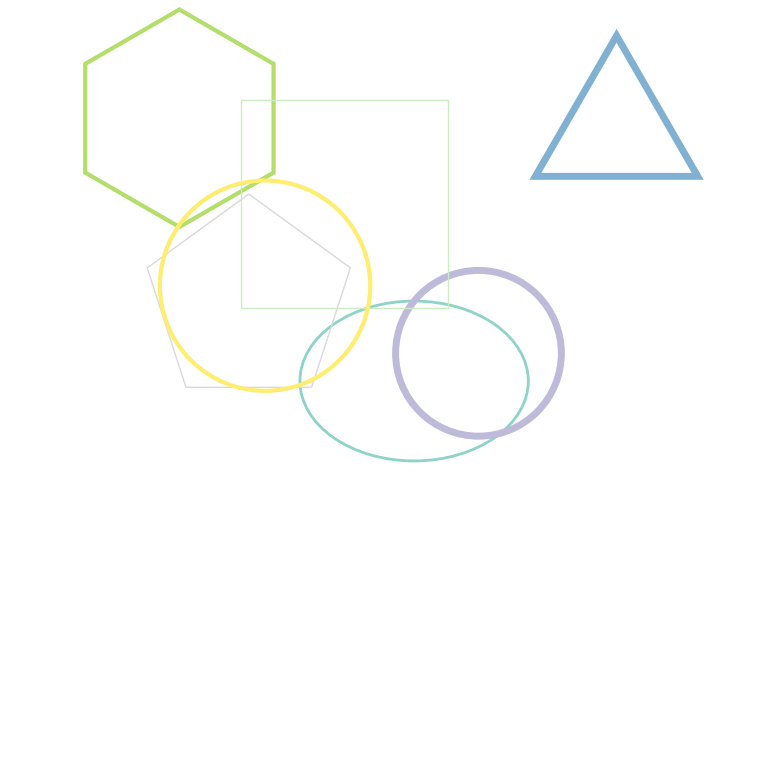[{"shape": "oval", "thickness": 1, "radius": 0.74, "center": [0.538, 0.505]}, {"shape": "circle", "thickness": 2.5, "radius": 0.54, "center": [0.621, 0.541]}, {"shape": "triangle", "thickness": 2.5, "radius": 0.61, "center": [0.801, 0.832]}, {"shape": "hexagon", "thickness": 1.5, "radius": 0.71, "center": [0.233, 0.846]}, {"shape": "pentagon", "thickness": 0.5, "radius": 0.69, "center": [0.323, 0.609]}, {"shape": "square", "thickness": 0.5, "radius": 0.67, "center": [0.447, 0.735]}, {"shape": "circle", "thickness": 1.5, "radius": 0.68, "center": [0.344, 0.629]}]